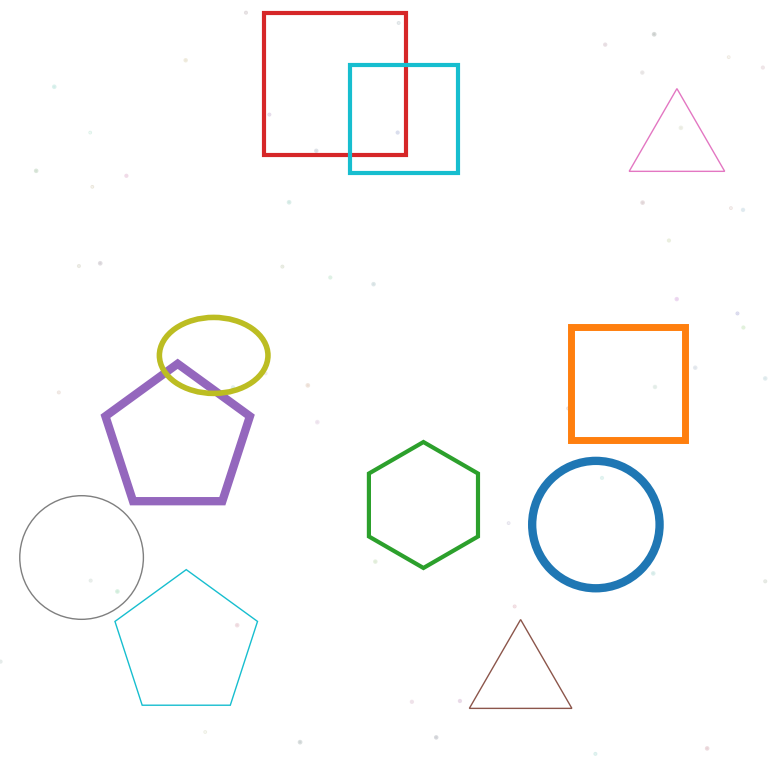[{"shape": "circle", "thickness": 3, "radius": 0.41, "center": [0.774, 0.319]}, {"shape": "square", "thickness": 2.5, "radius": 0.37, "center": [0.815, 0.502]}, {"shape": "hexagon", "thickness": 1.5, "radius": 0.41, "center": [0.55, 0.344]}, {"shape": "square", "thickness": 1.5, "radius": 0.46, "center": [0.435, 0.891]}, {"shape": "pentagon", "thickness": 3, "radius": 0.49, "center": [0.231, 0.429]}, {"shape": "triangle", "thickness": 0.5, "radius": 0.38, "center": [0.676, 0.118]}, {"shape": "triangle", "thickness": 0.5, "radius": 0.36, "center": [0.879, 0.813]}, {"shape": "circle", "thickness": 0.5, "radius": 0.4, "center": [0.106, 0.276]}, {"shape": "oval", "thickness": 2, "radius": 0.35, "center": [0.278, 0.538]}, {"shape": "pentagon", "thickness": 0.5, "radius": 0.49, "center": [0.242, 0.163]}, {"shape": "square", "thickness": 1.5, "radius": 0.35, "center": [0.525, 0.846]}]